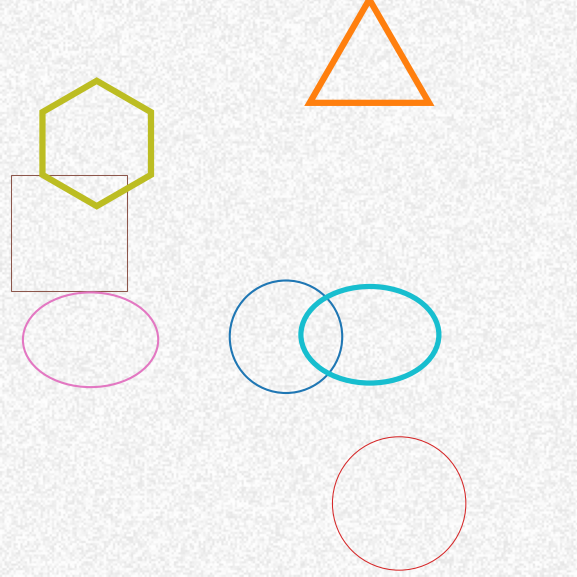[{"shape": "circle", "thickness": 1, "radius": 0.49, "center": [0.495, 0.416]}, {"shape": "triangle", "thickness": 3, "radius": 0.6, "center": [0.64, 0.881]}, {"shape": "circle", "thickness": 0.5, "radius": 0.58, "center": [0.691, 0.127]}, {"shape": "square", "thickness": 0.5, "radius": 0.5, "center": [0.119, 0.595]}, {"shape": "oval", "thickness": 1, "radius": 0.59, "center": [0.157, 0.411]}, {"shape": "hexagon", "thickness": 3, "radius": 0.54, "center": [0.167, 0.751]}, {"shape": "oval", "thickness": 2.5, "radius": 0.6, "center": [0.641, 0.419]}]